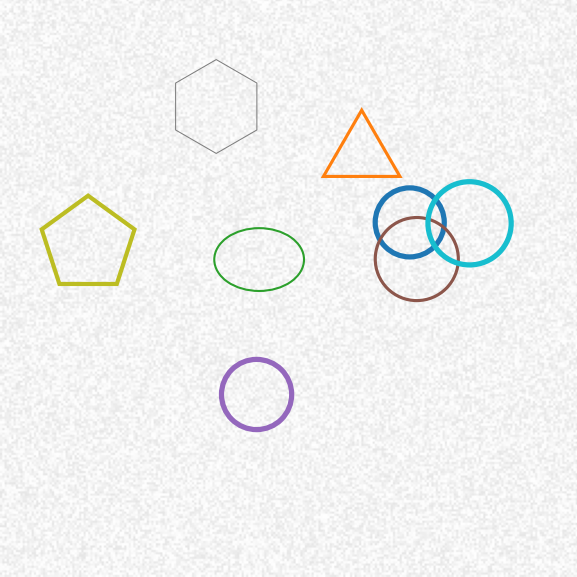[{"shape": "circle", "thickness": 2.5, "radius": 0.3, "center": [0.709, 0.614]}, {"shape": "triangle", "thickness": 1.5, "radius": 0.38, "center": [0.626, 0.732]}, {"shape": "oval", "thickness": 1, "radius": 0.39, "center": [0.449, 0.55]}, {"shape": "circle", "thickness": 2.5, "radius": 0.3, "center": [0.444, 0.316]}, {"shape": "circle", "thickness": 1.5, "radius": 0.36, "center": [0.722, 0.551]}, {"shape": "hexagon", "thickness": 0.5, "radius": 0.41, "center": [0.374, 0.815]}, {"shape": "pentagon", "thickness": 2, "radius": 0.42, "center": [0.153, 0.576]}, {"shape": "circle", "thickness": 2.5, "radius": 0.36, "center": [0.813, 0.612]}]